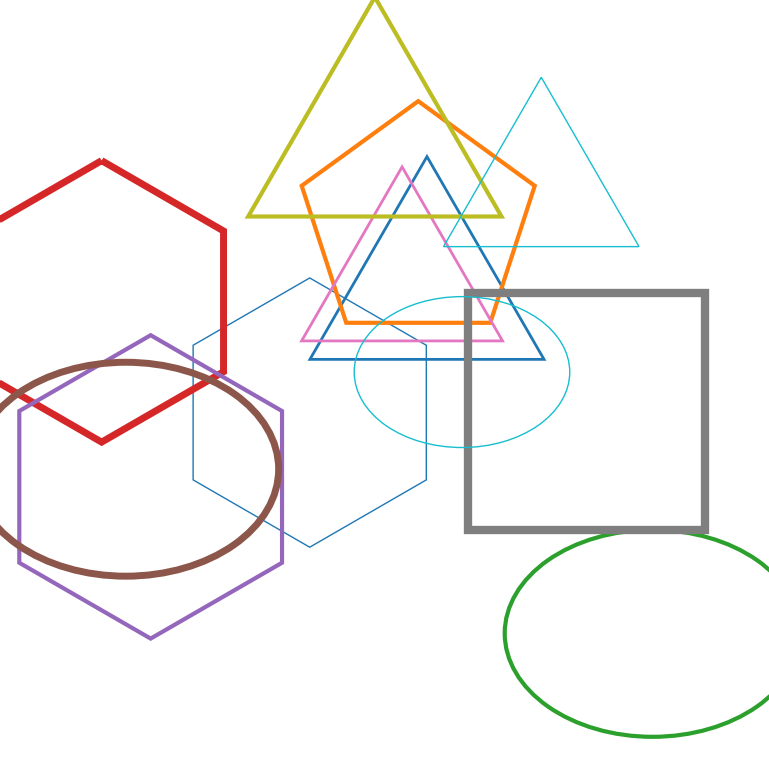[{"shape": "hexagon", "thickness": 0.5, "radius": 0.87, "center": [0.402, 0.464]}, {"shape": "triangle", "thickness": 1, "radius": 0.88, "center": [0.554, 0.621]}, {"shape": "pentagon", "thickness": 1.5, "radius": 0.8, "center": [0.543, 0.71]}, {"shape": "oval", "thickness": 1.5, "radius": 0.96, "center": [0.847, 0.177]}, {"shape": "hexagon", "thickness": 2.5, "radius": 0.91, "center": [0.132, 0.609]}, {"shape": "hexagon", "thickness": 1.5, "radius": 0.99, "center": [0.196, 0.368]}, {"shape": "oval", "thickness": 2.5, "radius": 0.99, "center": [0.163, 0.391]}, {"shape": "triangle", "thickness": 1, "radius": 0.75, "center": [0.522, 0.633]}, {"shape": "square", "thickness": 3, "radius": 0.77, "center": [0.762, 0.466]}, {"shape": "triangle", "thickness": 1.5, "radius": 0.95, "center": [0.487, 0.814]}, {"shape": "triangle", "thickness": 0.5, "radius": 0.73, "center": [0.703, 0.753]}, {"shape": "oval", "thickness": 0.5, "radius": 0.7, "center": [0.6, 0.517]}]